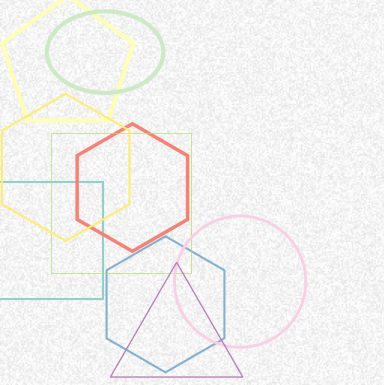[{"shape": "square", "thickness": 1.5, "radius": 0.76, "center": [0.116, 0.376]}, {"shape": "pentagon", "thickness": 3, "radius": 0.9, "center": [0.176, 0.832]}, {"shape": "hexagon", "thickness": 2.5, "radius": 0.83, "center": [0.344, 0.513]}, {"shape": "hexagon", "thickness": 1.5, "radius": 0.88, "center": [0.43, 0.21]}, {"shape": "square", "thickness": 0.5, "radius": 0.91, "center": [0.315, 0.472]}, {"shape": "circle", "thickness": 2, "radius": 0.85, "center": [0.624, 0.268]}, {"shape": "triangle", "thickness": 1, "radius": 0.99, "center": [0.459, 0.12]}, {"shape": "oval", "thickness": 3, "radius": 0.76, "center": [0.273, 0.865]}, {"shape": "hexagon", "thickness": 1.5, "radius": 0.96, "center": [0.171, 0.565]}]